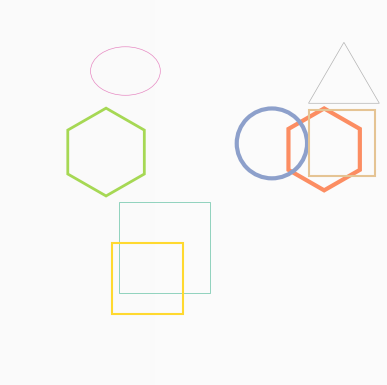[{"shape": "square", "thickness": 0.5, "radius": 0.59, "center": [0.425, 0.357]}, {"shape": "hexagon", "thickness": 3, "radius": 0.53, "center": [0.837, 0.612]}, {"shape": "circle", "thickness": 3, "radius": 0.45, "center": [0.702, 0.628]}, {"shape": "oval", "thickness": 0.5, "radius": 0.45, "center": [0.324, 0.816]}, {"shape": "hexagon", "thickness": 2, "radius": 0.57, "center": [0.274, 0.605]}, {"shape": "square", "thickness": 1.5, "radius": 0.46, "center": [0.38, 0.277]}, {"shape": "square", "thickness": 1.5, "radius": 0.43, "center": [0.883, 0.628]}, {"shape": "triangle", "thickness": 0.5, "radius": 0.53, "center": [0.888, 0.785]}]